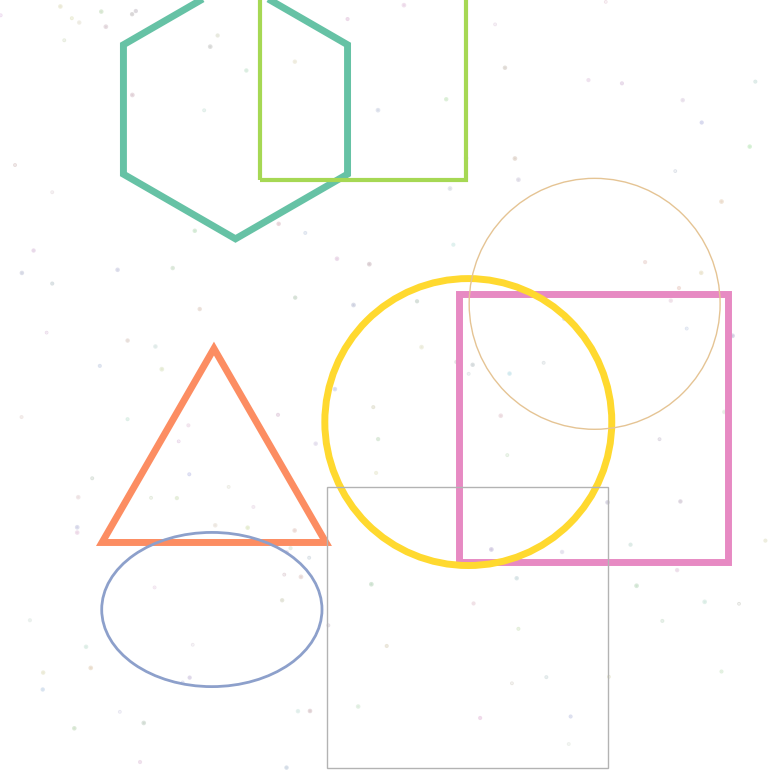[{"shape": "hexagon", "thickness": 2.5, "radius": 0.84, "center": [0.306, 0.858]}, {"shape": "triangle", "thickness": 2.5, "radius": 0.84, "center": [0.278, 0.379]}, {"shape": "oval", "thickness": 1, "radius": 0.72, "center": [0.275, 0.208]}, {"shape": "square", "thickness": 2.5, "radius": 0.87, "center": [0.771, 0.444]}, {"shape": "square", "thickness": 1.5, "radius": 0.67, "center": [0.472, 0.9]}, {"shape": "circle", "thickness": 2.5, "radius": 0.93, "center": [0.608, 0.452]}, {"shape": "circle", "thickness": 0.5, "radius": 0.81, "center": [0.772, 0.605]}, {"shape": "square", "thickness": 0.5, "radius": 0.91, "center": [0.607, 0.185]}]